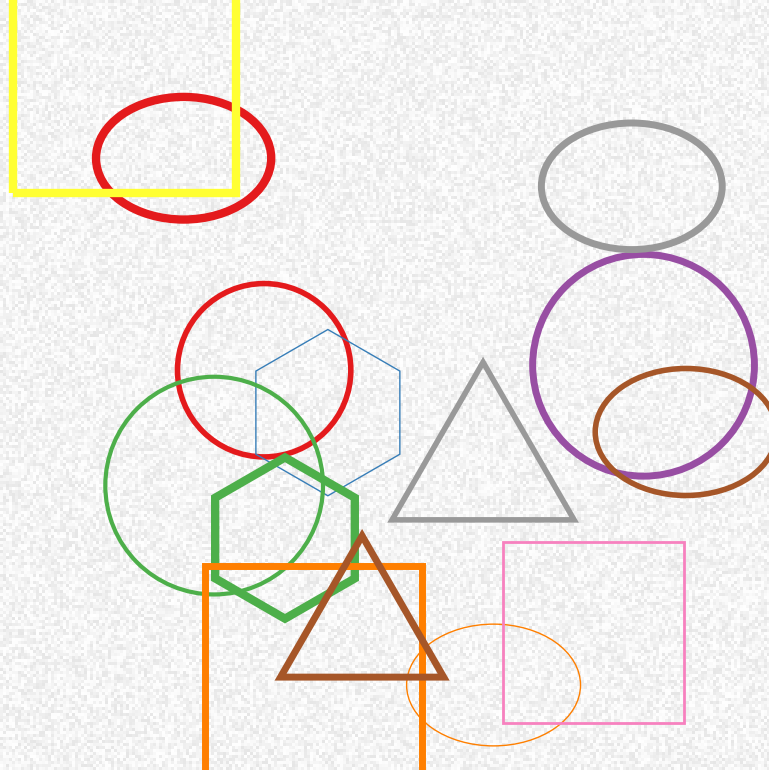[{"shape": "oval", "thickness": 3, "radius": 0.57, "center": [0.238, 0.795]}, {"shape": "circle", "thickness": 2, "radius": 0.56, "center": [0.343, 0.519]}, {"shape": "hexagon", "thickness": 0.5, "radius": 0.54, "center": [0.426, 0.464]}, {"shape": "circle", "thickness": 1.5, "radius": 0.71, "center": [0.278, 0.369]}, {"shape": "hexagon", "thickness": 3, "radius": 0.52, "center": [0.37, 0.301]}, {"shape": "circle", "thickness": 2.5, "radius": 0.72, "center": [0.836, 0.526]}, {"shape": "oval", "thickness": 0.5, "radius": 0.56, "center": [0.641, 0.11]}, {"shape": "square", "thickness": 2.5, "radius": 0.7, "center": [0.407, 0.124]}, {"shape": "square", "thickness": 3, "radius": 0.72, "center": [0.162, 0.894]}, {"shape": "oval", "thickness": 2, "radius": 0.59, "center": [0.891, 0.439]}, {"shape": "triangle", "thickness": 2.5, "radius": 0.61, "center": [0.47, 0.182]}, {"shape": "square", "thickness": 1, "radius": 0.59, "center": [0.77, 0.178]}, {"shape": "triangle", "thickness": 2, "radius": 0.68, "center": [0.627, 0.393]}, {"shape": "oval", "thickness": 2.5, "radius": 0.59, "center": [0.821, 0.758]}]